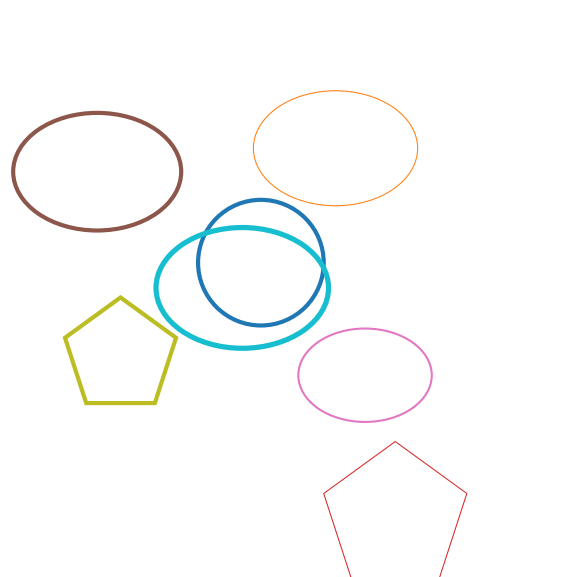[{"shape": "circle", "thickness": 2, "radius": 0.54, "center": [0.452, 0.544]}, {"shape": "oval", "thickness": 0.5, "radius": 0.71, "center": [0.581, 0.742]}, {"shape": "pentagon", "thickness": 0.5, "radius": 0.65, "center": [0.684, 0.104]}, {"shape": "oval", "thickness": 2, "radius": 0.73, "center": [0.168, 0.702]}, {"shape": "oval", "thickness": 1, "radius": 0.58, "center": [0.632, 0.349]}, {"shape": "pentagon", "thickness": 2, "radius": 0.51, "center": [0.209, 0.383]}, {"shape": "oval", "thickness": 2.5, "radius": 0.75, "center": [0.42, 0.501]}]